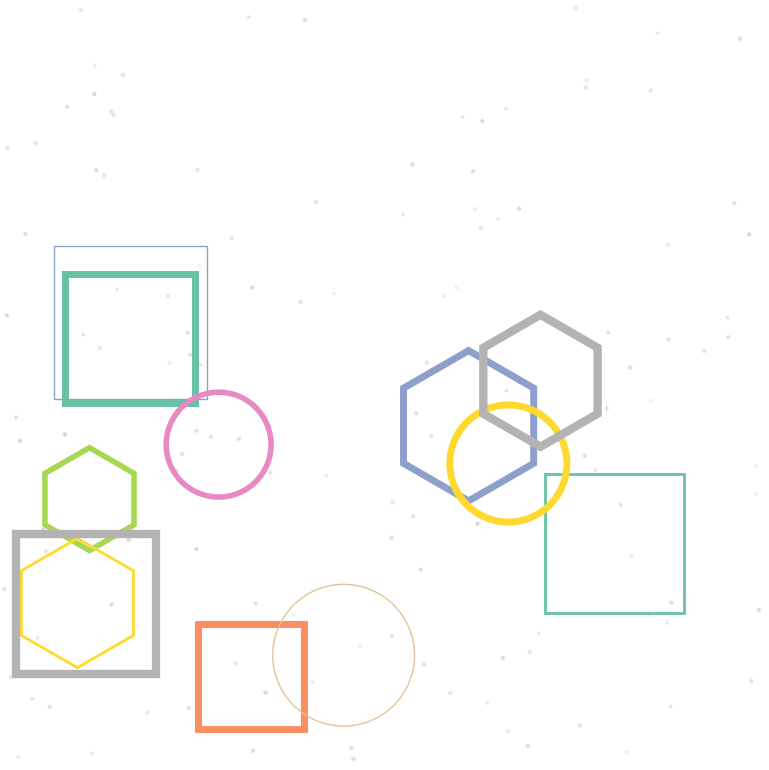[{"shape": "square", "thickness": 2.5, "radius": 0.42, "center": [0.169, 0.56]}, {"shape": "square", "thickness": 1, "radius": 0.45, "center": [0.798, 0.295]}, {"shape": "square", "thickness": 2.5, "radius": 0.34, "center": [0.326, 0.121]}, {"shape": "hexagon", "thickness": 2.5, "radius": 0.49, "center": [0.609, 0.447]}, {"shape": "square", "thickness": 0.5, "radius": 0.5, "center": [0.169, 0.581]}, {"shape": "circle", "thickness": 2, "radius": 0.34, "center": [0.284, 0.423]}, {"shape": "hexagon", "thickness": 2, "radius": 0.33, "center": [0.116, 0.352]}, {"shape": "hexagon", "thickness": 1, "radius": 0.42, "center": [0.101, 0.217]}, {"shape": "circle", "thickness": 2.5, "radius": 0.38, "center": [0.66, 0.398]}, {"shape": "circle", "thickness": 0.5, "radius": 0.46, "center": [0.446, 0.149]}, {"shape": "hexagon", "thickness": 3, "radius": 0.43, "center": [0.702, 0.506]}, {"shape": "square", "thickness": 3, "radius": 0.45, "center": [0.112, 0.216]}]